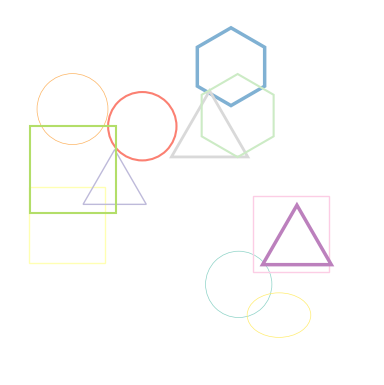[{"shape": "circle", "thickness": 0.5, "radius": 0.43, "center": [0.62, 0.261]}, {"shape": "square", "thickness": 1, "radius": 0.49, "center": [0.174, 0.415]}, {"shape": "triangle", "thickness": 1, "radius": 0.47, "center": [0.298, 0.517]}, {"shape": "circle", "thickness": 1.5, "radius": 0.44, "center": [0.37, 0.672]}, {"shape": "hexagon", "thickness": 2.5, "radius": 0.5, "center": [0.6, 0.827]}, {"shape": "circle", "thickness": 0.5, "radius": 0.46, "center": [0.188, 0.717]}, {"shape": "square", "thickness": 1.5, "radius": 0.56, "center": [0.19, 0.56]}, {"shape": "square", "thickness": 1, "radius": 0.49, "center": [0.756, 0.392]}, {"shape": "triangle", "thickness": 2, "radius": 0.57, "center": [0.544, 0.65]}, {"shape": "triangle", "thickness": 2.5, "radius": 0.52, "center": [0.771, 0.364]}, {"shape": "hexagon", "thickness": 1.5, "radius": 0.54, "center": [0.617, 0.7]}, {"shape": "oval", "thickness": 0.5, "radius": 0.41, "center": [0.725, 0.182]}]